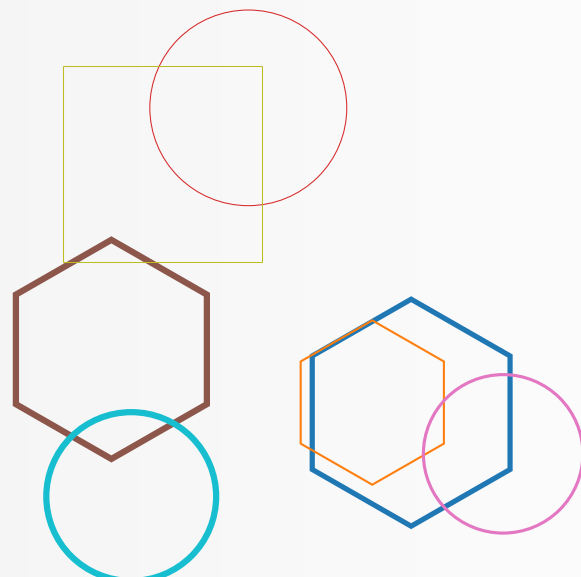[{"shape": "hexagon", "thickness": 2.5, "radius": 0.98, "center": [0.707, 0.284]}, {"shape": "hexagon", "thickness": 1, "radius": 0.71, "center": [0.64, 0.302]}, {"shape": "circle", "thickness": 0.5, "radius": 0.85, "center": [0.427, 0.812]}, {"shape": "hexagon", "thickness": 3, "radius": 0.95, "center": [0.192, 0.394]}, {"shape": "circle", "thickness": 1.5, "radius": 0.69, "center": [0.866, 0.213]}, {"shape": "square", "thickness": 0.5, "radius": 0.85, "center": [0.28, 0.715]}, {"shape": "circle", "thickness": 3, "radius": 0.73, "center": [0.226, 0.139]}]